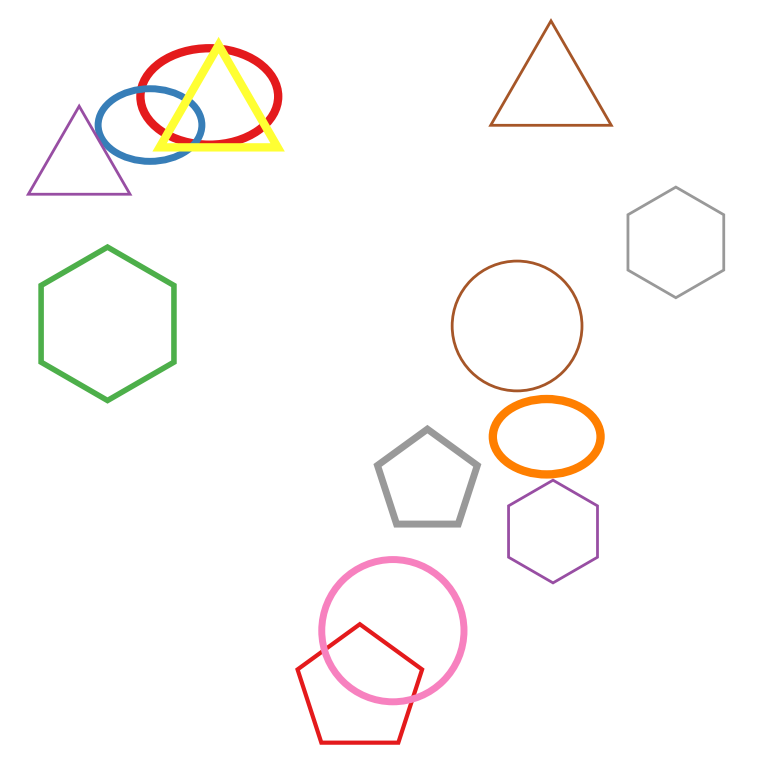[{"shape": "oval", "thickness": 3, "radius": 0.45, "center": [0.272, 0.875]}, {"shape": "pentagon", "thickness": 1.5, "radius": 0.43, "center": [0.467, 0.104]}, {"shape": "oval", "thickness": 2.5, "radius": 0.34, "center": [0.195, 0.838]}, {"shape": "hexagon", "thickness": 2, "radius": 0.5, "center": [0.14, 0.579]}, {"shape": "triangle", "thickness": 1, "radius": 0.38, "center": [0.103, 0.786]}, {"shape": "hexagon", "thickness": 1, "radius": 0.33, "center": [0.718, 0.31]}, {"shape": "oval", "thickness": 3, "radius": 0.35, "center": [0.71, 0.433]}, {"shape": "triangle", "thickness": 3, "radius": 0.44, "center": [0.284, 0.853]}, {"shape": "triangle", "thickness": 1, "radius": 0.45, "center": [0.716, 0.882]}, {"shape": "circle", "thickness": 1, "radius": 0.42, "center": [0.672, 0.577]}, {"shape": "circle", "thickness": 2.5, "radius": 0.46, "center": [0.51, 0.181]}, {"shape": "hexagon", "thickness": 1, "radius": 0.36, "center": [0.878, 0.685]}, {"shape": "pentagon", "thickness": 2.5, "radius": 0.34, "center": [0.555, 0.375]}]